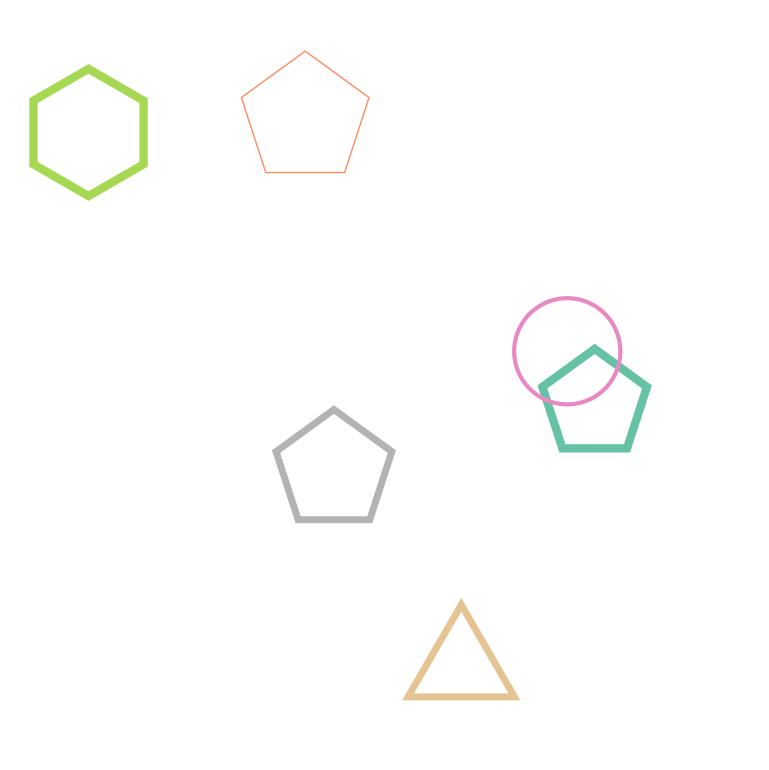[{"shape": "pentagon", "thickness": 3, "radius": 0.36, "center": [0.772, 0.475]}, {"shape": "pentagon", "thickness": 0.5, "radius": 0.44, "center": [0.396, 0.846]}, {"shape": "circle", "thickness": 1.5, "radius": 0.34, "center": [0.737, 0.544]}, {"shape": "hexagon", "thickness": 3, "radius": 0.41, "center": [0.115, 0.828]}, {"shape": "triangle", "thickness": 2.5, "radius": 0.4, "center": [0.599, 0.135]}, {"shape": "pentagon", "thickness": 2.5, "radius": 0.4, "center": [0.434, 0.389]}]